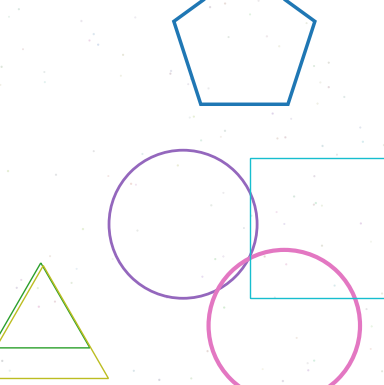[{"shape": "pentagon", "thickness": 2.5, "radius": 0.96, "center": [0.635, 0.885]}, {"shape": "triangle", "thickness": 1, "radius": 0.74, "center": [0.106, 0.17]}, {"shape": "circle", "thickness": 2, "radius": 0.96, "center": [0.475, 0.418]}, {"shape": "circle", "thickness": 3, "radius": 0.98, "center": [0.738, 0.154]}, {"shape": "triangle", "thickness": 1, "radius": 0.98, "center": [0.112, 0.115]}, {"shape": "square", "thickness": 1, "radius": 0.91, "center": [0.832, 0.408]}]